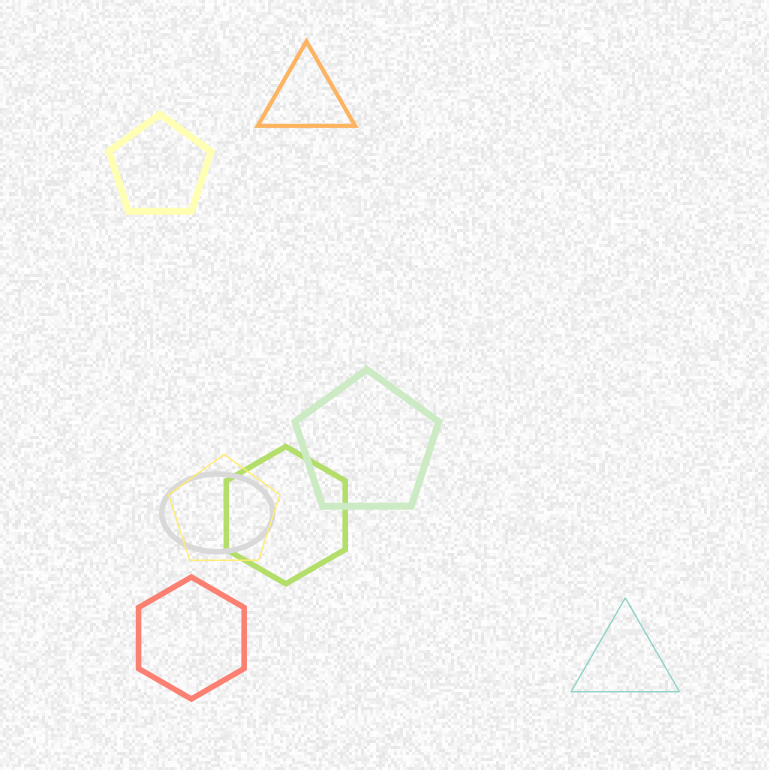[{"shape": "triangle", "thickness": 0.5, "radius": 0.41, "center": [0.812, 0.142]}, {"shape": "pentagon", "thickness": 2.5, "radius": 0.35, "center": [0.208, 0.782]}, {"shape": "hexagon", "thickness": 2, "radius": 0.4, "center": [0.249, 0.171]}, {"shape": "triangle", "thickness": 1.5, "radius": 0.37, "center": [0.398, 0.873]}, {"shape": "hexagon", "thickness": 2, "radius": 0.45, "center": [0.371, 0.331]}, {"shape": "oval", "thickness": 2, "radius": 0.36, "center": [0.282, 0.334]}, {"shape": "pentagon", "thickness": 2.5, "radius": 0.49, "center": [0.477, 0.422]}, {"shape": "pentagon", "thickness": 0.5, "radius": 0.38, "center": [0.291, 0.334]}]